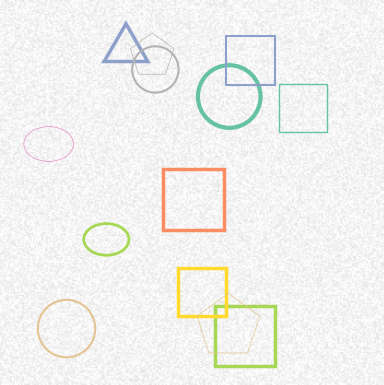[{"shape": "square", "thickness": 1, "radius": 0.31, "center": [0.786, 0.72]}, {"shape": "circle", "thickness": 3, "radius": 0.41, "center": [0.595, 0.749]}, {"shape": "square", "thickness": 2.5, "radius": 0.39, "center": [0.502, 0.482]}, {"shape": "square", "thickness": 1.5, "radius": 0.32, "center": [0.65, 0.843]}, {"shape": "triangle", "thickness": 2.5, "radius": 0.33, "center": [0.327, 0.873]}, {"shape": "oval", "thickness": 0.5, "radius": 0.32, "center": [0.126, 0.626]}, {"shape": "oval", "thickness": 2, "radius": 0.29, "center": [0.276, 0.378]}, {"shape": "square", "thickness": 2.5, "radius": 0.39, "center": [0.638, 0.127]}, {"shape": "square", "thickness": 2.5, "radius": 0.31, "center": [0.525, 0.243]}, {"shape": "circle", "thickness": 1.5, "radius": 0.37, "center": [0.173, 0.147]}, {"shape": "pentagon", "thickness": 0.5, "radius": 0.43, "center": [0.593, 0.152]}, {"shape": "pentagon", "thickness": 0.5, "radius": 0.3, "center": [0.395, 0.855]}, {"shape": "circle", "thickness": 1.5, "radius": 0.3, "center": [0.404, 0.82]}]